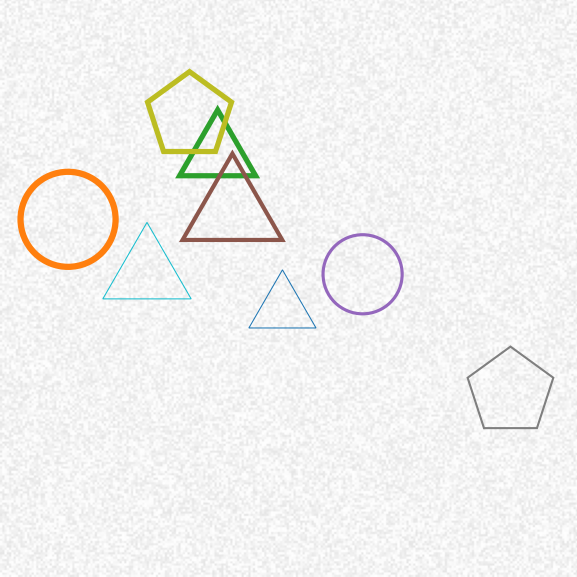[{"shape": "triangle", "thickness": 0.5, "radius": 0.34, "center": [0.489, 0.465]}, {"shape": "circle", "thickness": 3, "radius": 0.41, "center": [0.118, 0.619]}, {"shape": "triangle", "thickness": 2.5, "radius": 0.38, "center": [0.377, 0.733]}, {"shape": "circle", "thickness": 1.5, "radius": 0.34, "center": [0.628, 0.524]}, {"shape": "triangle", "thickness": 2, "radius": 0.5, "center": [0.402, 0.633]}, {"shape": "pentagon", "thickness": 1, "radius": 0.39, "center": [0.884, 0.321]}, {"shape": "pentagon", "thickness": 2.5, "radius": 0.38, "center": [0.328, 0.799]}, {"shape": "triangle", "thickness": 0.5, "radius": 0.44, "center": [0.255, 0.526]}]